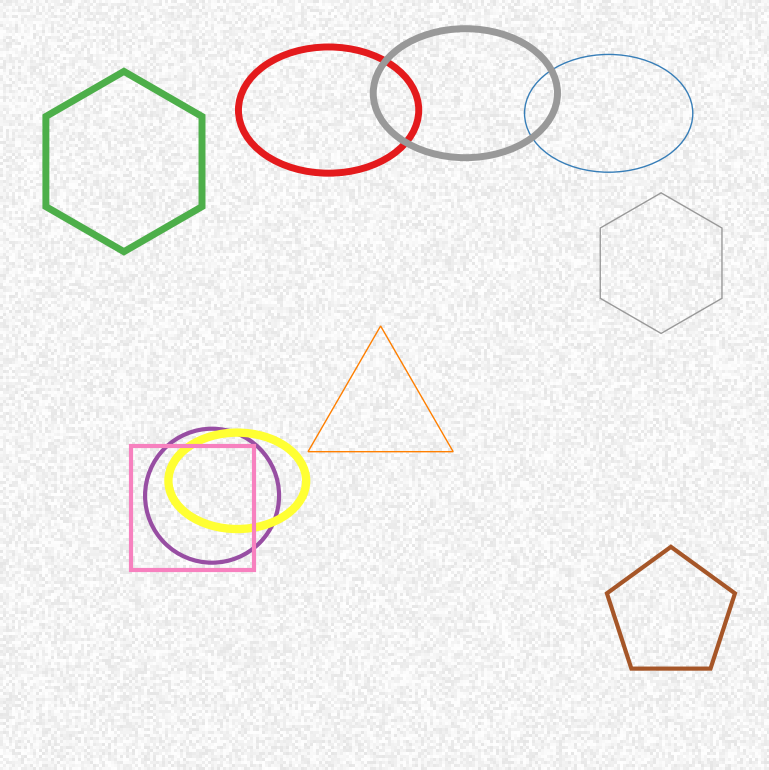[{"shape": "oval", "thickness": 2.5, "radius": 0.59, "center": [0.427, 0.857]}, {"shape": "oval", "thickness": 0.5, "radius": 0.55, "center": [0.79, 0.853]}, {"shape": "hexagon", "thickness": 2.5, "radius": 0.59, "center": [0.161, 0.79]}, {"shape": "circle", "thickness": 1.5, "radius": 0.43, "center": [0.275, 0.356]}, {"shape": "triangle", "thickness": 0.5, "radius": 0.54, "center": [0.494, 0.468]}, {"shape": "oval", "thickness": 3, "radius": 0.45, "center": [0.308, 0.376]}, {"shape": "pentagon", "thickness": 1.5, "radius": 0.44, "center": [0.871, 0.202]}, {"shape": "square", "thickness": 1.5, "radius": 0.4, "center": [0.25, 0.341]}, {"shape": "hexagon", "thickness": 0.5, "radius": 0.46, "center": [0.859, 0.658]}, {"shape": "oval", "thickness": 2.5, "radius": 0.6, "center": [0.604, 0.879]}]